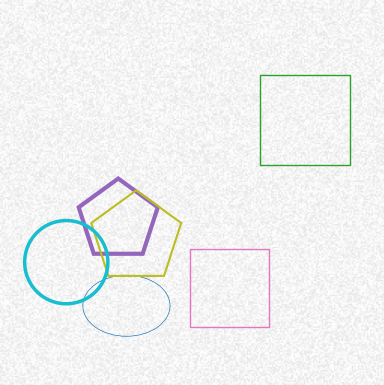[{"shape": "oval", "thickness": 0.5, "radius": 0.57, "center": [0.328, 0.206]}, {"shape": "square", "thickness": 1, "radius": 0.58, "center": [0.793, 0.688]}, {"shape": "pentagon", "thickness": 3, "radius": 0.54, "center": [0.307, 0.428]}, {"shape": "square", "thickness": 1, "radius": 0.51, "center": [0.595, 0.252]}, {"shape": "pentagon", "thickness": 1.5, "radius": 0.61, "center": [0.354, 0.383]}, {"shape": "circle", "thickness": 2.5, "radius": 0.54, "center": [0.172, 0.319]}]